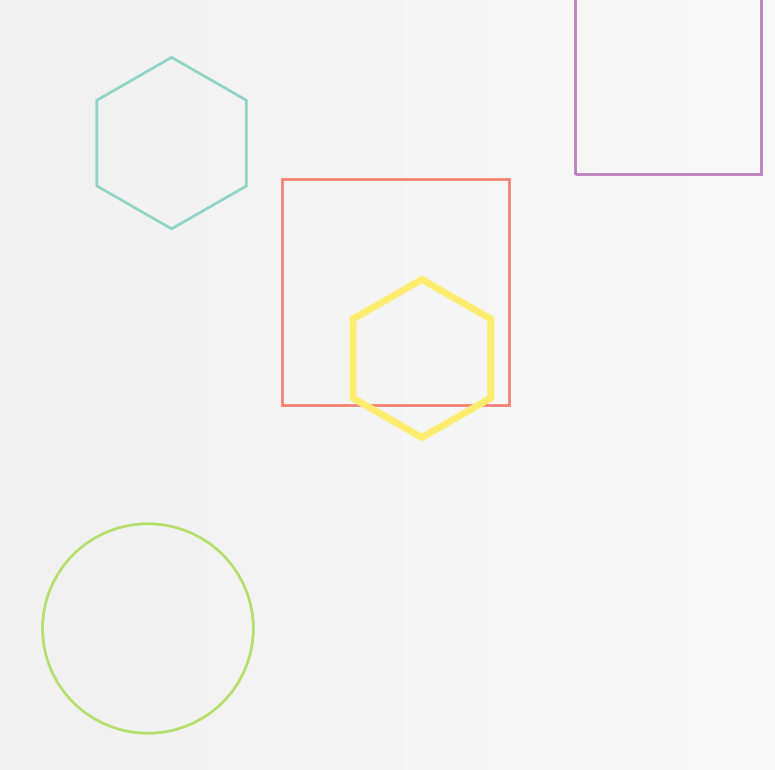[{"shape": "hexagon", "thickness": 1, "radius": 0.56, "center": [0.221, 0.814]}, {"shape": "square", "thickness": 1, "radius": 0.73, "center": [0.511, 0.621]}, {"shape": "circle", "thickness": 1, "radius": 0.68, "center": [0.191, 0.184]}, {"shape": "square", "thickness": 1, "radius": 0.6, "center": [0.862, 0.894]}, {"shape": "hexagon", "thickness": 2.5, "radius": 0.51, "center": [0.544, 0.534]}]